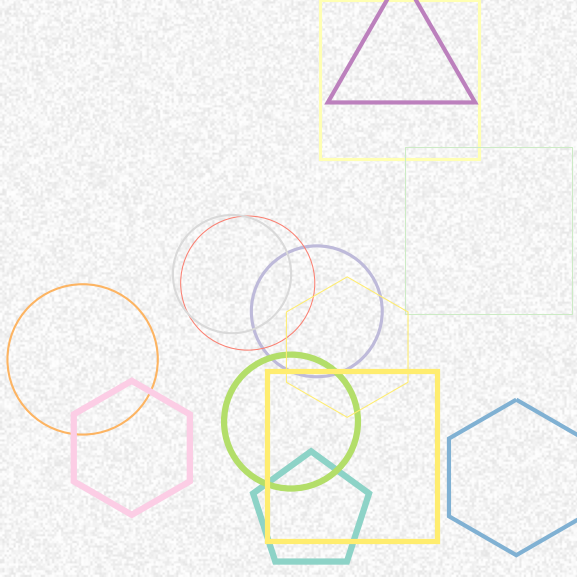[{"shape": "pentagon", "thickness": 3, "radius": 0.53, "center": [0.539, 0.112]}, {"shape": "square", "thickness": 1.5, "radius": 0.69, "center": [0.691, 0.861]}, {"shape": "circle", "thickness": 1.5, "radius": 0.57, "center": [0.549, 0.46]}, {"shape": "circle", "thickness": 0.5, "radius": 0.58, "center": [0.429, 0.509]}, {"shape": "hexagon", "thickness": 2, "radius": 0.67, "center": [0.894, 0.172]}, {"shape": "circle", "thickness": 1, "radius": 0.65, "center": [0.143, 0.377]}, {"shape": "circle", "thickness": 3, "radius": 0.58, "center": [0.504, 0.269]}, {"shape": "hexagon", "thickness": 3, "radius": 0.58, "center": [0.228, 0.224]}, {"shape": "circle", "thickness": 1, "radius": 0.51, "center": [0.402, 0.524]}, {"shape": "triangle", "thickness": 2, "radius": 0.74, "center": [0.695, 0.895]}, {"shape": "square", "thickness": 0.5, "radius": 0.72, "center": [0.846, 0.6]}, {"shape": "square", "thickness": 2.5, "radius": 0.74, "center": [0.61, 0.21]}, {"shape": "hexagon", "thickness": 0.5, "radius": 0.61, "center": [0.601, 0.398]}]